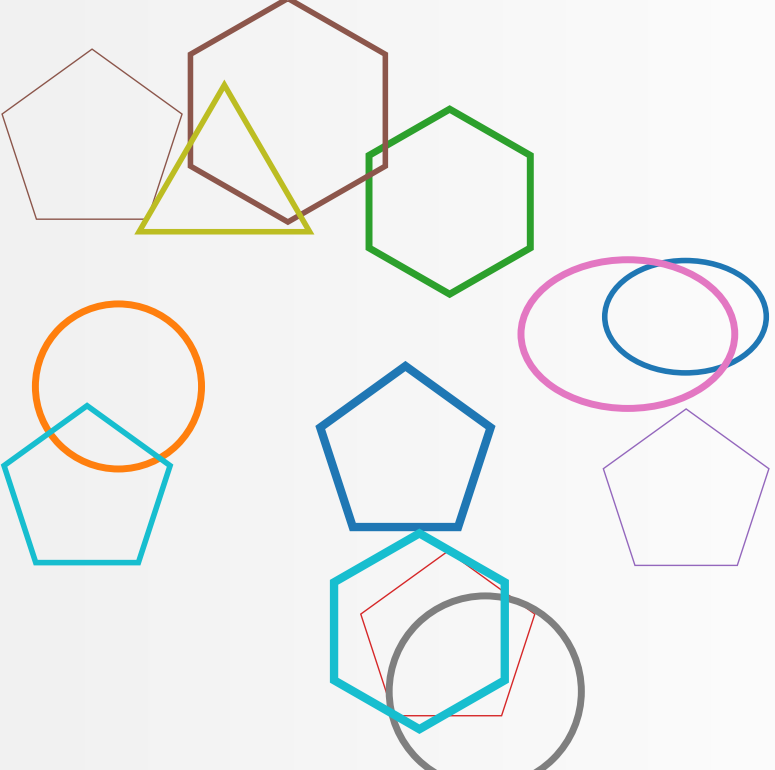[{"shape": "oval", "thickness": 2, "radius": 0.52, "center": [0.885, 0.589]}, {"shape": "pentagon", "thickness": 3, "radius": 0.58, "center": [0.523, 0.409]}, {"shape": "circle", "thickness": 2.5, "radius": 0.54, "center": [0.153, 0.498]}, {"shape": "hexagon", "thickness": 2.5, "radius": 0.6, "center": [0.58, 0.738]}, {"shape": "pentagon", "thickness": 0.5, "radius": 0.59, "center": [0.578, 0.166]}, {"shape": "pentagon", "thickness": 0.5, "radius": 0.56, "center": [0.885, 0.357]}, {"shape": "hexagon", "thickness": 2, "radius": 0.73, "center": [0.371, 0.857]}, {"shape": "pentagon", "thickness": 0.5, "radius": 0.61, "center": [0.119, 0.814]}, {"shape": "oval", "thickness": 2.5, "radius": 0.69, "center": [0.81, 0.566]}, {"shape": "circle", "thickness": 2.5, "radius": 0.62, "center": [0.626, 0.102]}, {"shape": "triangle", "thickness": 2, "radius": 0.64, "center": [0.289, 0.763]}, {"shape": "pentagon", "thickness": 2, "radius": 0.56, "center": [0.112, 0.36]}, {"shape": "hexagon", "thickness": 3, "radius": 0.64, "center": [0.541, 0.18]}]